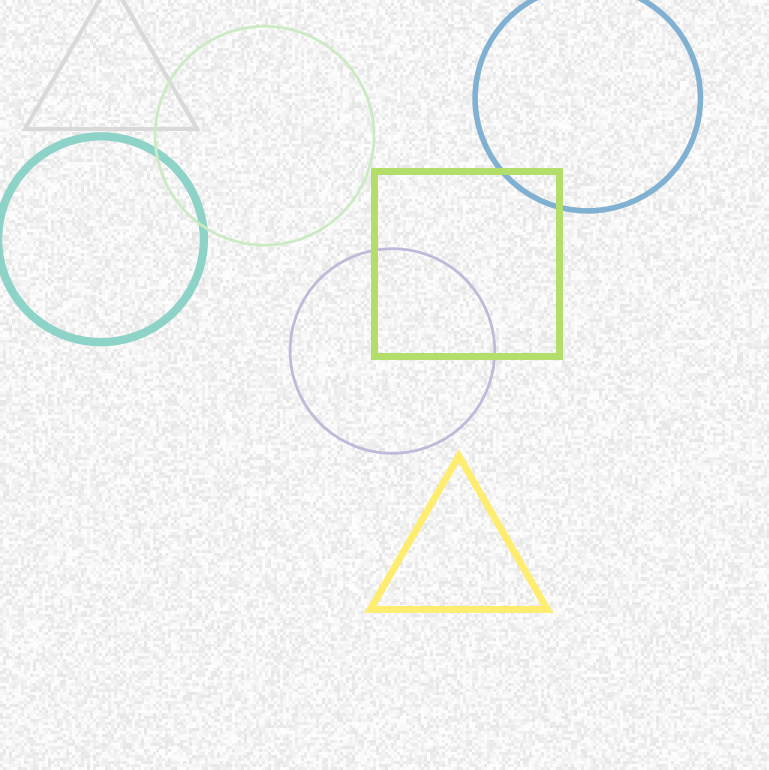[{"shape": "circle", "thickness": 3, "radius": 0.67, "center": [0.131, 0.689]}, {"shape": "circle", "thickness": 1, "radius": 0.66, "center": [0.51, 0.544]}, {"shape": "circle", "thickness": 2, "radius": 0.73, "center": [0.763, 0.872]}, {"shape": "square", "thickness": 2.5, "radius": 0.6, "center": [0.605, 0.658]}, {"shape": "triangle", "thickness": 1.5, "radius": 0.65, "center": [0.144, 0.897]}, {"shape": "circle", "thickness": 1, "radius": 0.71, "center": [0.344, 0.824]}, {"shape": "triangle", "thickness": 2.5, "radius": 0.66, "center": [0.596, 0.275]}]